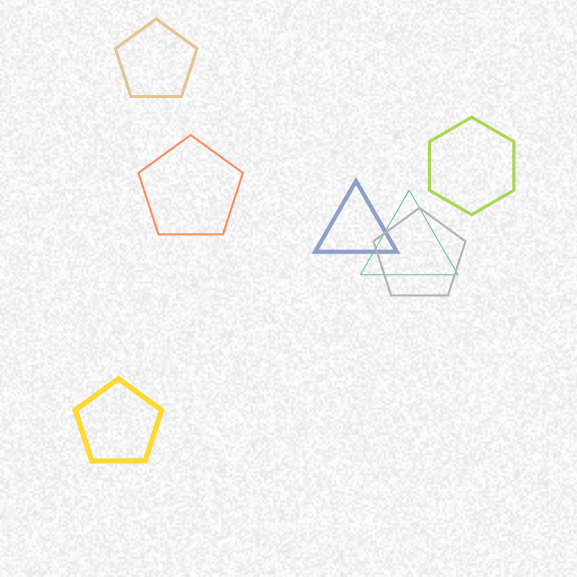[{"shape": "triangle", "thickness": 0.5, "radius": 0.49, "center": [0.709, 0.572]}, {"shape": "pentagon", "thickness": 1, "radius": 0.48, "center": [0.33, 0.67]}, {"shape": "triangle", "thickness": 2, "radius": 0.41, "center": [0.616, 0.604]}, {"shape": "hexagon", "thickness": 1.5, "radius": 0.42, "center": [0.817, 0.712]}, {"shape": "pentagon", "thickness": 2.5, "radius": 0.39, "center": [0.205, 0.265]}, {"shape": "pentagon", "thickness": 1.5, "radius": 0.37, "center": [0.271, 0.892]}, {"shape": "pentagon", "thickness": 1, "radius": 0.42, "center": [0.726, 0.555]}]